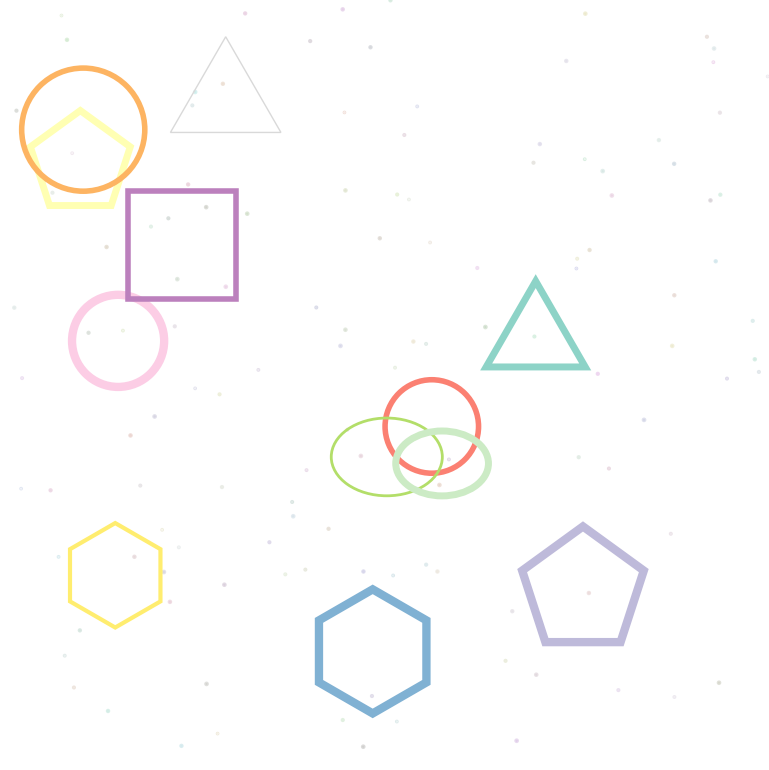[{"shape": "triangle", "thickness": 2.5, "radius": 0.37, "center": [0.696, 0.561]}, {"shape": "pentagon", "thickness": 2.5, "radius": 0.34, "center": [0.104, 0.788]}, {"shape": "pentagon", "thickness": 3, "radius": 0.42, "center": [0.757, 0.233]}, {"shape": "circle", "thickness": 2, "radius": 0.3, "center": [0.561, 0.446]}, {"shape": "hexagon", "thickness": 3, "radius": 0.4, "center": [0.484, 0.154]}, {"shape": "circle", "thickness": 2, "radius": 0.4, "center": [0.108, 0.832]}, {"shape": "oval", "thickness": 1, "radius": 0.36, "center": [0.502, 0.407]}, {"shape": "circle", "thickness": 3, "radius": 0.3, "center": [0.153, 0.557]}, {"shape": "triangle", "thickness": 0.5, "radius": 0.41, "center": [0.293, 0.869]}, {"shape": "square", "thickness": 2, "radius": 0.35, "center": [0.236, 0.682]}, {"shape": "oval", "thickness": 2.5, "radius": 0.3, "center": [0.574, 0.398]}, {"shape": "hexagon", "thickness": 1.5, "radius": 0.34, "center": [0.15, 0.253]}]